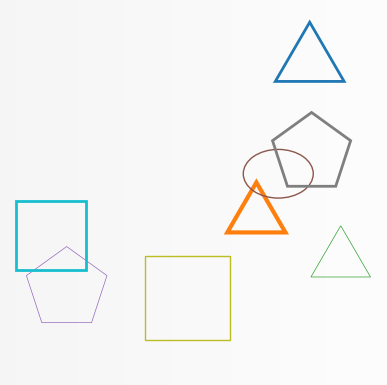[{"shape": "triangle", "thickness": 2, "radius": 0.51, "center": [0.799, 0.84]}, {"shape": "triangle", "thickness": 3, "radius": 0.43, "center": [0.662, 0.44]}, {"shape": "triangle", "thickness": 0.5, "radius": 0.44, "center": [0.879, 0.325]}, {"shape": "pentagon", "thickness": 0.5, "radius": 0.55, "center": [0.172, 0.25]}, {"shape": "oval", "thickness": 1, "radius": 0.45, "center": [0.718, 0.549]}, {"shape": "pentagon", "thickness": 2, "radius": 0.53, "center": [0.804, 0.602]}, {"shape": "square", "thickness": 1, "radius": 0.55, "center": [0.483, 0.225]}, {"shape": "square", "thickness": 2, "radius": 0.45, "center": [0.132, 0.388]}]